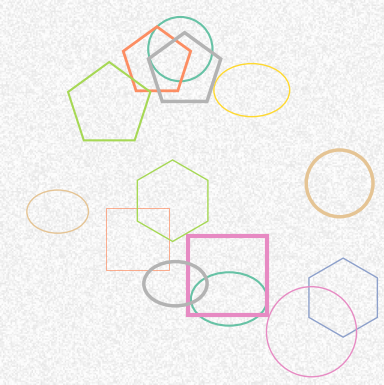[{"shape": "circle", "thickness": 1.5, "radius": 0.42, "center": [0.468, 0.872]}, {"shape": "oval", "thickness": 1.5, "radius": 0.5, "center": [0.595, 0.223]}, {"shape": "square", "thickness": 0.5, "radius": 0.41, "center": [0.357, 0.379]}, {"shape": "pentagon", "thickness": 2, "radius": 0.46, "center": [0.408, 0.839]}, {"shape": "hexagon", "thickness": 1, "radius": 0.51, "center": [0.891, 0.227]}, {"shape": "circle", "thickness": 1, "radius": 0.59, "center": [0.809, 0.138]}, {"shape": "square", "thickness": 3, "radius": 0.51, "center": [0.591, 0.284]}, {"shape": "hexagon", "thickness": 1, "radius": 0.53, "center": [0.448, 0.479]}, {"shape": "pentagon", "thickness": 1.5, "radius": 0.56, "center": [0.284, 0.726]}, {"shape": "oval", "thickness": 1, "radius": 0.49, "center": [0.654, 0.766]}, {"shape": "oval", "thickness": 1, "radius": 0.4, "center": [0.15, 0.45]}, {"shape": "circle", "thickness": 2.5, "radius": 0.43, "center": [0.882, 0.524]}, {"shape": "pentagon", "thickness": 2.5, "radius": 0.49, "center": [0.479, 0.816]}, {"shape": "oval", "thickness": 2.5, "radius": 0.41, "center": [0.456, 0.263]}]